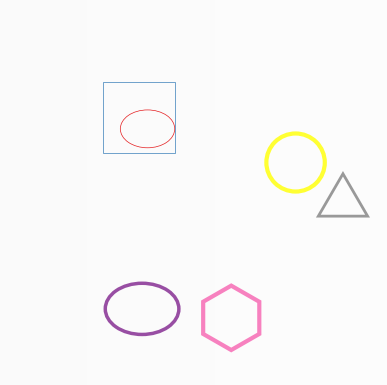[{"shape": "oval", "thickness": 0.5, "radius": 0.35, "center": [0.381, 0.665]}, {"shape": "square", "thickness": 0.5, "radius": 0.46, "center": [0.36, 0.694]}, {"shape": "oval", "thickness": 2.5, "radius": 0.47, "center": [0.367, 0.198]}, {"shape": "circle", "thickness": 3, "radius": 0.38, "center": [0.763, 0.578]}, {"shape": "hexagon", "thickness": 3, "radius": 0.42, "center": [0.597, 0.174]}, {"shape": "triangle", "thickness": 2, "radius": 0.37, "center": [0.885, 0.475]}]